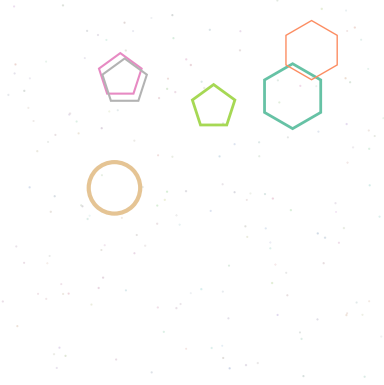[{"shape": "hexagon", "thickness": 2, "radius": 0.42, "center": [0.76, 0.75]}, {"shape": "hexagon", "thickness": 1, "radius": 0.38, "center": [0.809, 0.87]}, {"shape": "pentagon", "thickness": 1.5, "radius": 0.29, "center": [0.312, 0.804]}, {"shape": "pentagon", "thickness": 2, "radius": 0.29, "center": [0.555, 0.722]}, {"shape": "circle", "thickness": 3, "radius": 0.33, "center": [0.297, 0.512]}, {"shape": "pentagon", "thickness": 1.5, "radius": 0.3, "center": [0.324, 0.787]}]